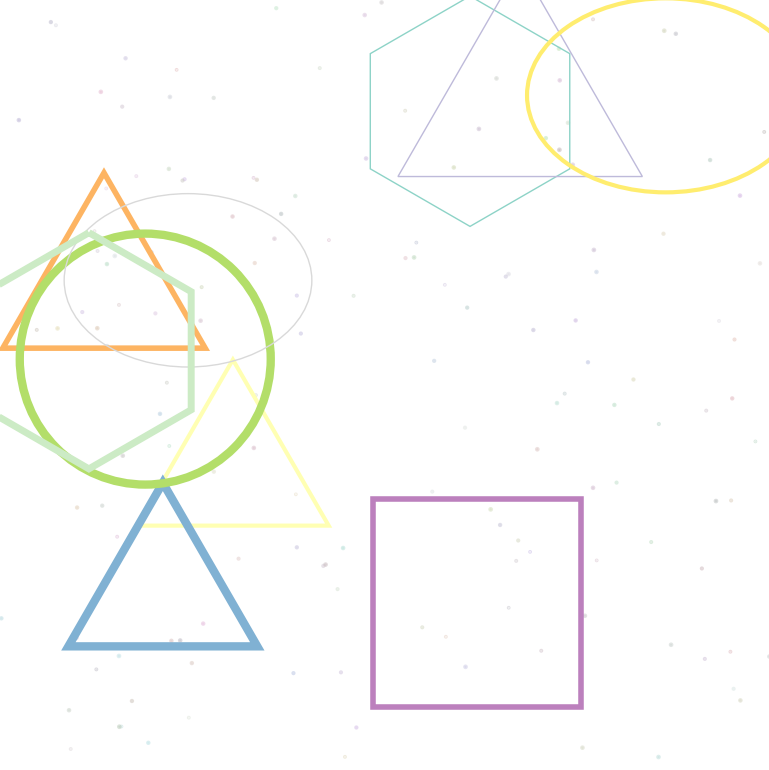[{"shape": "hexagon", "thickness": 0.5, "radius": 0.75, "center": [0.61, 0.856]}, {"shape": "triangle", "thickness": 1.5, "radius": 0.72, "center": [0.302, 0.389]}, {"shape": "triangle", "thickness": 0.5, "radius": 0.92, "center": [0.676, 0.862]}, {"shape": "triangle", "thickness": 3, "radius": 0.71, "center": [0.211, 0.231]}, {"shape": "triangle", "thickness": 2, "radius": 0.76, "center": [0.135, 0.624]}, {"shape": "circle", "thickness": 3, "radius": 0.81, "center": [0.189, 0.534]}, {"shape": "oval", "thickness": 0.5, "radius": 0.8, "center": [0.244, 0.636]}, {"shape": "square", "thickness": 2, "radius": 0.68, "center": [0.619, 0.217]}, {"shape": "hexagon", "thickness": 2.5, "radius": 0.77, "center": [0.115, 0.544]}, {"shape": "oval", "thickness": 1.5, "radius": 0.9, "center": [0.864, 0.876]}]